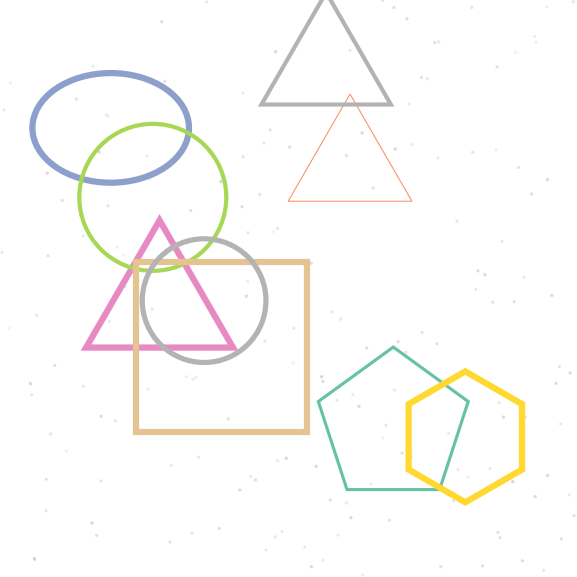[{"shape": "pentagon", "thickness": 1.5, "radius": 0.68, "center": [0.681, 0.262]}, {"shape": "triangle", "thickness": 0.5, "radius": 0.62, "center": [0.606, 0.713]}, {"shape": "oval", "thickness": 3, "radius": 0.68, "center": [0.192, 0.778]}, {"shape": "triangle", "thickness": 3, "radius": 0.73, "center": [0.276, 0.471]}, {"shape": "circle", "thickness": 2, "radius": 0.64, "center": [0.265, 0.657]}, {"shape": "hexagon", "thickness": 3, "radius": 0.57, "center": [0.806, 0.243]}, {"shape": "square", "thickness": 3, "radius": 0.74, "center": [0.384, 0.398]}, {"shape": "triangle", "thickness": 2, "radius": 0.65, "center": [0.565, 0.883]}, {"shape": "circle", "thickness": 2.5, "radius": 0.54, "center": [0.353, 0.479]}]